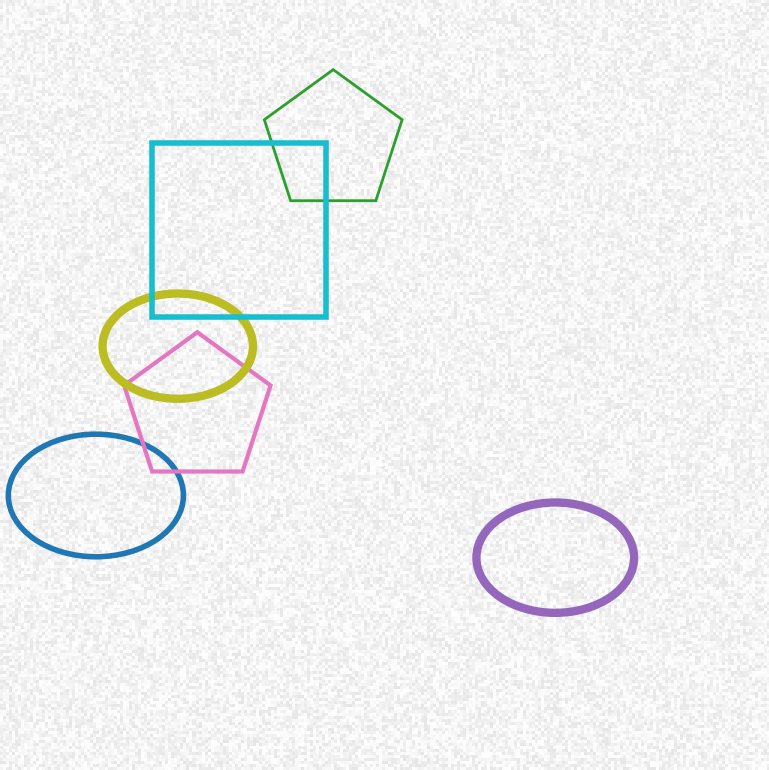[{"shape": "oval", "thickness": 2, "radius": 0.57, "center": [0.125, 0.357]}, {"shape": "pentagon", "thickness": 1, "radius": 0.47, "center": [0.433, 0.815]}, {"shape": "oval", "thickness": 3, "radius": 0.51, "center": [0.721, 0.276]}, {"shape": "pentagon", "thickness": 1.5, "radius": 0.5, "center": [0.256, 0.469]}, {"shape": "oval", "thickness": 3, "radius": 0.49, "center": [0.231, 0.55]}, {"shape": "square", "thickness": 2, "radius": 0.56, "center": [0.31, 0.701]}]